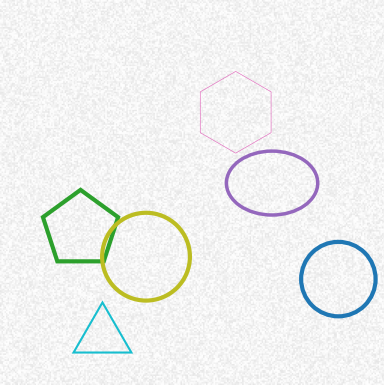[{"shape": "circle", "thickness": 3, "radius": 0.48, "center": [0.879, 0.275]}, {"shape": "pentagon", "thickness": 3, "radius": 0.51, "center": [0.209, 0.404]}, {"shape": "oval", "thickness": 2.5, "radius": 0.59, "center": [0.707, 0.525]}, {"shape": "hexagon", "thickness": 0.5, "radius": 0.53, "center": [0.612, 0.708]}, {"shape": "circle", "thickness": 3, "radius": 0.57, "center": [0.379, 0.333]}, {"shape": "triangle", "thickness": 1.5, "radius": 0.43, "center": [0.266, 0.128]}]